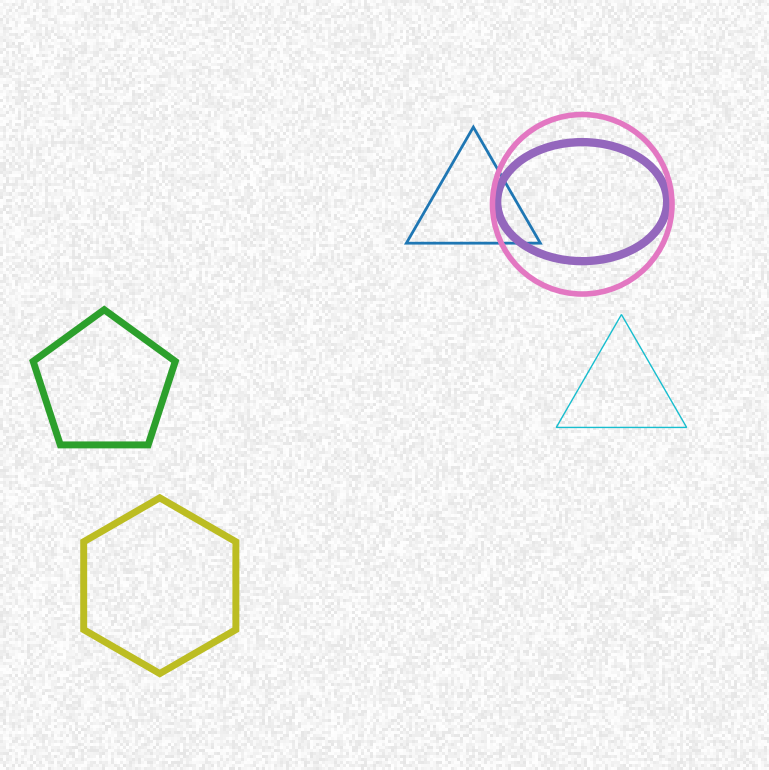[{"shape": "triangle", "thickness": 1, "radius": 0.5, "center": [0.615, 0.734]}, {"shape": "pentagon", "thickness": 2.5, "radius": 0.49, "center": [0.135, 0.501]}, {"shape": "oval", "thickness": 3, "radius": 0.55, "center": [0.756, 0.738]}, {"shape": "circle", "thickness": 2, "radius": 0.58, "center": [0.756, 0.735]}, {"shape": "hexagon", "thickness": 2.5, "radius": 0.57, "center": [0.208, 0.239]}, {"shape": "triangle", "thickness": 0.5, "radius": 0.49, "center": [0.807, 0.494]}]